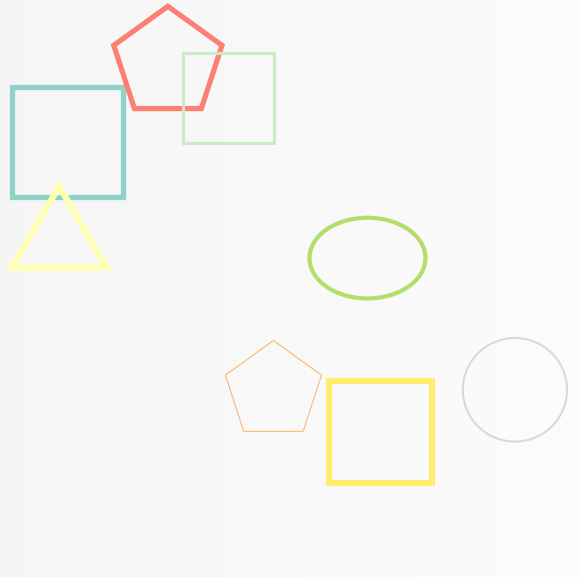[{"shape": "square", "thickness": 2.5, "radius": 0.47, "center": [0.116, 0.753]}, {"shape": "triangle", "thickness": 3, "radius": 0.47, "center": [0.102, 0.583]}, {"shape": "pentagon", "thickness": 2.5, "radius": 0.49, "center": [0.289, 0.89]}, {"shape": "pentagon", "thickness": 0.5, "radius": 0.43, "center": [0.47, 0.323]}, {"shape": "oval", "thickness": 2, "radius": 0.5, "center": [0.632, 0.552]}, {"shape": "circle", "thickness": 1, "radius": 0.45, "center": [0.886, 0.324]}, {"shape": "square", "thickness": 1.5, "radius": 0.39, "center": [0.392, 0.83]}, {"shape": "square", "thickness": 3, "radius": 0.44, "center": [0.654, 0.251]}]